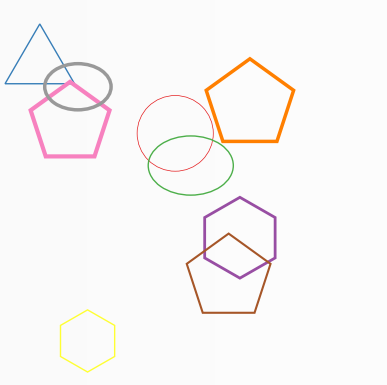[{"shape": "circle", "thickness": 0.5, "radius": 0.49, "center": [0.452, 0.654]}, {"shape": "triangle", "thickness": 1, "radius": 0.52, "center": [0.103, 0.834]}, {"shape": "oval", "thickness": 1, "radius": 0.55, "center": [0.492, 0.57]}, {"shape": "hexagon", "thickness": 2, "radius": 0.52, "center": [0.619, 0.383]}, {"shape": "pentagon", "thickness": 2.5, "radius": 0.59, "center": [0.645, 0.729]}, {"shape": "hexagon", "thickness": 1, "radius": 0.4, "center": [0.226, 0.114]}, {"shape": "pentagon", "thickness": 1.5, "radius": 0.57, "center": [0.59, 0.28]}, {"shape": "pentagon", "thickness": 3, "radius": 0.54, "center": [0.181, 0.68]}, {"shape": "oval", "thickness": 2.5, "radius": 0.43, "center": [0.201, 0.775]}]